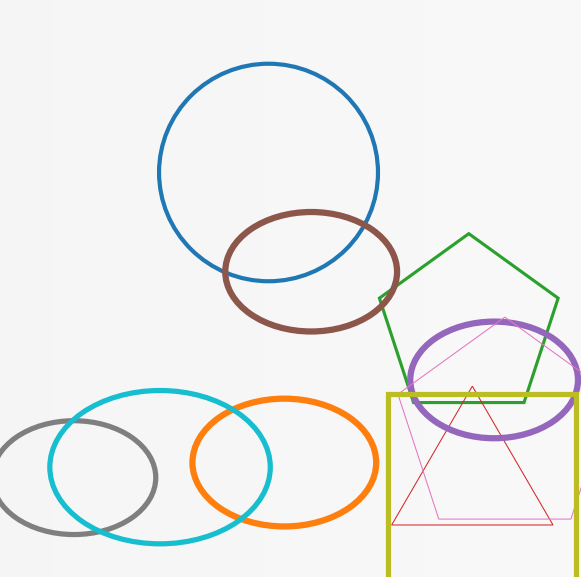[{"shape": "circle", "thickness": 2, "radius": 0.94, "center": [0.462, 0.7]}, {"shape": "oval", "thickness": 3, "radius": 0.79, "center": [0.489, 0.198]}, {"shape": "pentagon", "thickness": 1.5, "radius": 0.81, "center": [0.807, 0.433]}, {"shape": "triangle", "thickness": 0.5, "radius": 0.8, "center": [0.813, 0.17]}, {"shape": "oval", "thickness": 3, "radius": 0.72, "center": [0.85, 0.341]}, {"shape": "oval", "thickness": 3, "radius": 0.74, "center": [0.535, 0.529]}, {"shape": "pentagon", "thickness": 0.5, "radius": 0.97, "center": [0.869, 0.257]}, {"shape": "oval", "thickness": 2.5, "radius": 0.7, "center": [0.127, 0.172]}, {"shape": "square", "thickness": 2.5, "radius": 0.81, "center": [0.829, 0.155]}, {"shape": "oval", "thickness": 2.5, "radius": 0.95, "center": [0.275, 0.19]}]